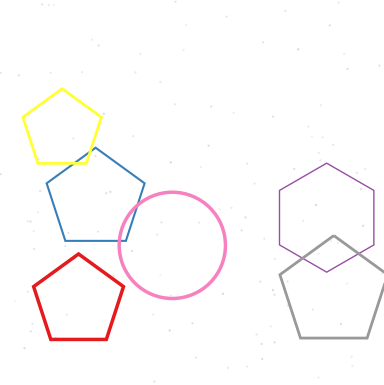[{"shape": "pentagon", "thickness": 2.5, "radius": 0.61, "center": [0.204, 0.218]}, {"shape": "pentagon", "thickness": 1.5, "radius": 0.67, "center": [0.248, 0.483]}, {"shape": "hexagon", "thickness": 1, "radius": 0.71, "center": [0.849, 0.435]}, {"shape": "pentagon", "thickness": 2, "radius": 0.54, "center": [0.161, 0.662]}, {"shape": "circle", "thickness": 2.5, "radius": 0.69, "center": [0.448, 0.363]}, {"shape": "pentagon", "thickness": 2, "radius": 0.74, "center": [0.867, 0.241]}]